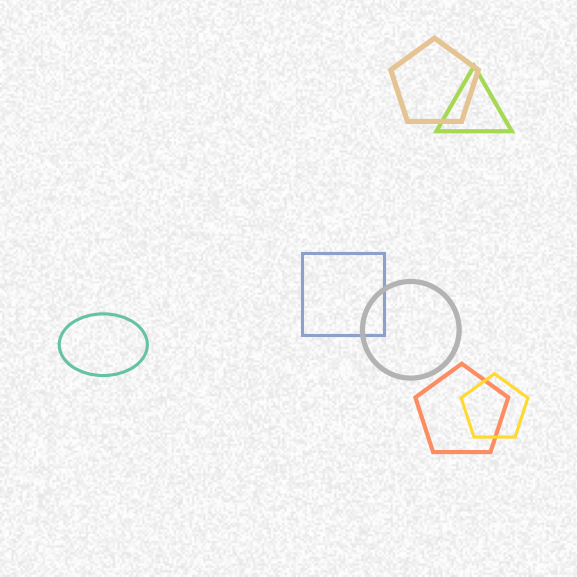[{"shape": "oval", "thickness": 1.5, "radius": 0.38, "center": [0.179, 0.402]}, {"shape": "pentagon", "thickness": 2, "radius": 0.42, "center": [0.8, 0.285]}, {"shape": "square", "thickness": 1.5, "radius": 0.36, "center": [0.593, 0.49]}, {"shape": "triangle", "thickness": 2, "radius": 0.38, "center": [0.821, 0.81]}, {"shape": "pentagon", "thickness": 1.5, "radius": 0.3, "center": [0.856, 0.291]}, {"shape": "pentagon", "thickness": 2.5, "radius": 0.4, "center": [0.752, 0.853]}, {"shape": "circle", "thickness": 2.5, "radius": 0.42, "center": [0.711, 0.428]}]